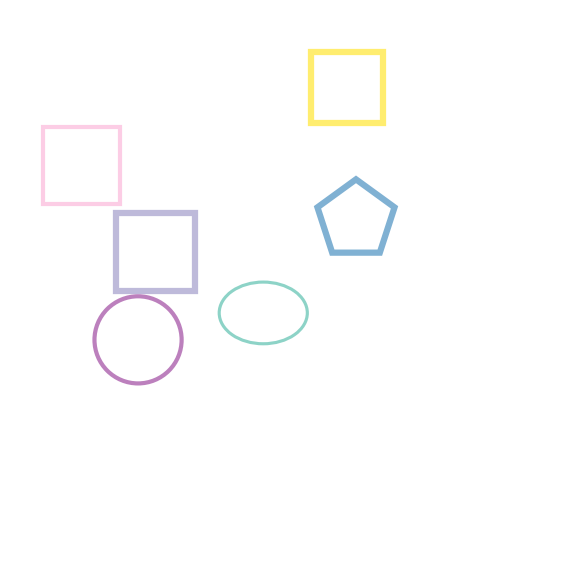[{"shape": "oval", "thickness": 1.5, "radius": 0.38, "center": [0.456, 0.457]}, {"shape": "square", "thickness": 3, "radius": 0.34, "center": [0.269, 0.562]}, {"shape": "pentagon", "thickness": 3, "radius": 0.35, "center": [0.616, 0.618]}, {"shape": "square", "thickness": 2, "radius": 0.33, "center": [0.141, 0.712]}, {"shape": "circle", "thickness": 2, "radius": 0.38, "center": [0.239, 0.411]}, {"shape": "square", "thickness": 3, "radius": 0.31, "center": [0.601, 0.848]}]